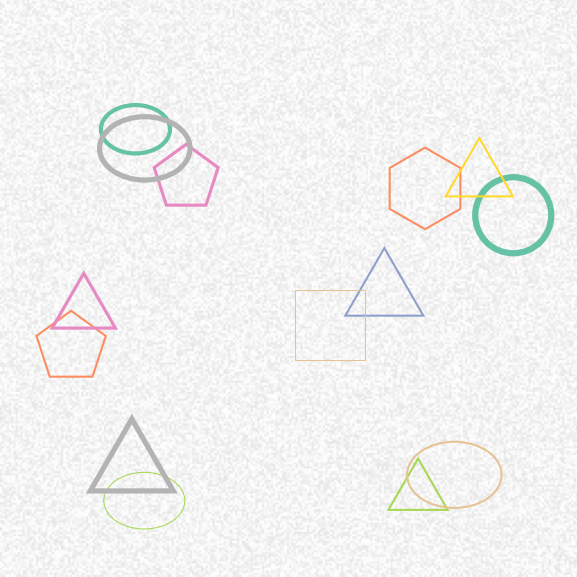[{"shape": "circle", "thickness": 3, "radius": 0.33, "center": [0.889, 0.626]}, {"shape": "oval", "thickness": 2, "radius": 0.3, "center": [0.235, 0.775]}, {"shape": "hexagon", "thickness": 1, "radius": 0.35, "center": [0.736, 0.673]}, {"shape": "pentagon", "thickness": 1, "radius": 0.32, "center": [0.123, 0.398]}, {"shape": "triangle", "thickness": 1, "radius": 0.39, "center": [0.666, 0.492]}, {"shape": "triangle", "thickness": 1.5, "radius": 0.32, "center": [0.145, 0.463]}, {"shape": "pentagon", "thickness": 1.5, "radius": 0.29, "center": [0.322, 0.691]}, {"shape": "triangle", "thickness": 1, "radius": 0.3, "center": [0.724, 0.146]}, {"shape": "oval", "thickness": 0.5, "radius": 0.35, "center": [0.25, 0.132]}, {"shape": "triangle", "thickness": 1, "radius": 0.34, "center": [0.83, 0.693]}, {"shape": "oval", "thickness": 1, "radius": 0.41, "center": [0.787, 0.177]}, {"shape": "square", "thickness": 0.5, "radius": 0.3, "center": [0.571, 0.437]}, {"shape": "triangle", "thickness": 2.5, "radius": 0.42, "center": [0.228, 0.191]}, {"shape": "oval", "thickness": 2.5, "radius": 0.39, "center": [0.251, 0.742]}]